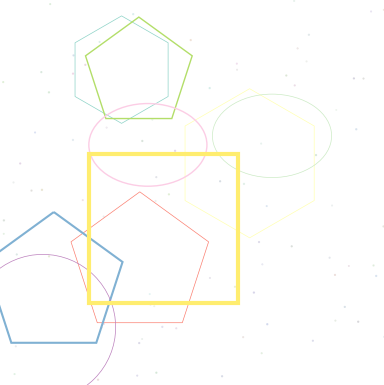[{"shape": "hexagon", "thickness": 0.5, "radius": 0.7, "center": [0.316, 0.819]}, {"shape": "hexagon", "thickness": 0.5, "radius": 0.97, "center": [0.648, 0.576]}, {"shape": "pentagon", "thickness": 0.5, "radius": 0.94, "center": [0.363, 0.314]}, {"shape": "pentagon", "thickness": 1.5, "radius": 0.94, "center": [0.14, 0.262]}, {"shape": "pentagon", "thickness": 1, "radius": 0.73, "center": [0.361, 0.81]}, {"shape": "oval", "thickness": 1, "radius": 0.77, "center": [0.384, 0.624]}, {"shape": "circle", "thickness": 0.5, "radius": 0.95, "center": [0.111, 0.15]}, {"shape": "oval", "thickness": 0.5, "radius": 0.77, "center": [0.707, 0.647]}, {"shape": "square", "thickness": 3, "radius": 0.97, "center": [0.426, 0.407]}]